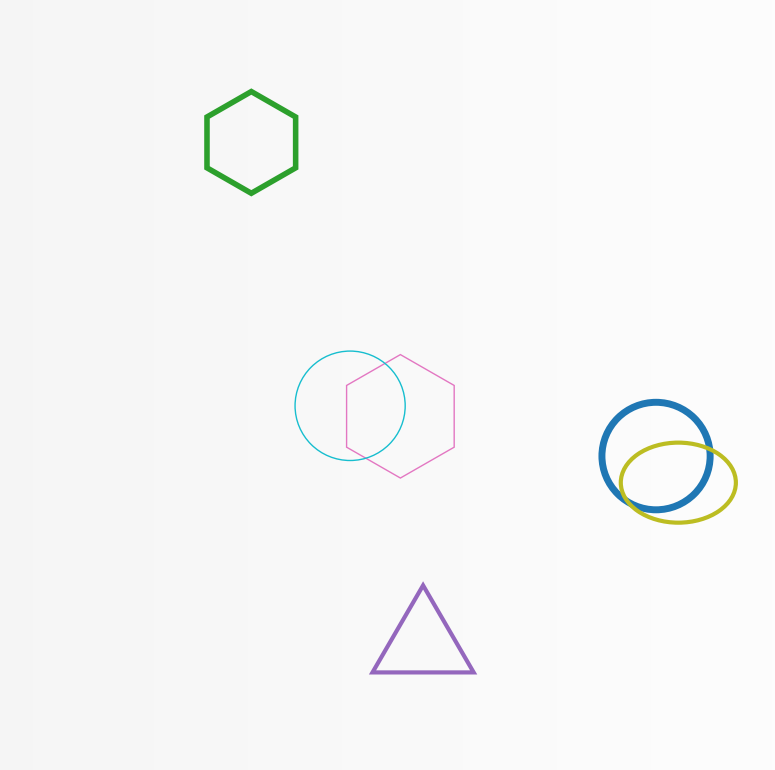[{"shape": "circle", "thickness": 2.5, "radius": 0.35, "center": [0.846, 0.408]}, {"shape": "hexagon", "thickness": 2, "radius": 0.33, "center": [0.324, 0.815]}, {"shape": "triangle", "thickness": 1.5, "radius": 0.38, "center": [0.546, 0.164]}, {"shape": "hexagon", "thickness": 0.5, "radius": 0.4, "center": [0.517, 0.459]}, {"shape": "oval", "thickness": 1.5, "radius": 0.37, "center": [0.875, 0.373]}, {"shape": "circle", "thickness": 0.5, "radius": 0.36, "center": [0.452, 0.473]}]